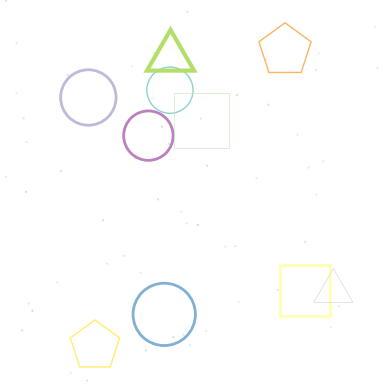[{"shape": "circle", "thickness": 1, "radius": 0.3, "center": [0.441, 0.766]}, {"shape": "square", "thickness": 2, "radius": 0.33, "center": [0.792, 0.245]}, {"shape": "circle", "thickness": 2, "radius": 0.36, "center": [0.23, 0.747]}, {"shape": "circle", "thickness": 2, "radius": 0.4, "center": [0.427, 0.183]}, {"shape": "pentagon", "thickness": 1, "radius": 0.36, "center": [0.74, 0.87]}, {"shape": "triangle", "thickness": 3, "radius": 0.35, "center": [0.443, 0.852]}, {"shape": "triangle", "thickness": 0.5, "radius": 0.29, "center": [0.866, 0.244]}, {"shape": "circle", "thickness": 2, "radius": 0.32, "center": [0.385, 0.648]}, {"shape": "square", "thickness": 0.5, "radius": 0.36, "center": [0.523, 0.686]}, {"shape": "pentagon", "thickness": 1, "radius": 0.34, "center": [0.247, 0.101]}]